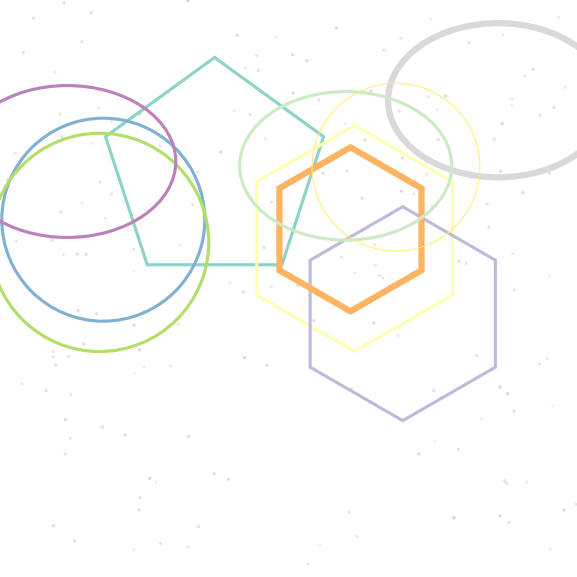[{"shape": "pentagon", "thickness": 1.5, "radius": 0.99, "center": [0.372, 0.701]}, {"shape": "hexagon", "thickness": 1.5, "radius": 0.98, "center": [0.614, 0.586]}, {"shape": "hexagon", "thickness": 1.5, "radius": 0.93, "center": [0.697, 0.456]}, {"shape": "circle", "thickness": 1.5, "radius": 0.88, "center": [0.179, 0.619]}, {"shape": "hexagon", "thickness": 3, "radius": 0.71, "center": [0.607, 0.602]}, {"shape": "circle", "thickness": 1.5, "radius": 0.95, "center": [0.172, 0.579]}, {"shape": "oval", "thickness": 3, "radius": 0.95, "center": [0.863, 0.826]}, {"shape": "oval", "thickness": 1.5, "radius": 0.94, "center": [0.116, 0.719]}, {"shape": "oval", "thickness": 1.5, "radius": 0.92, "center": [0.599, 0.712]}, {"shape": "circle", "thickness": 0.5, "radius": 0.73, "center": [0.686, 0.71]}]